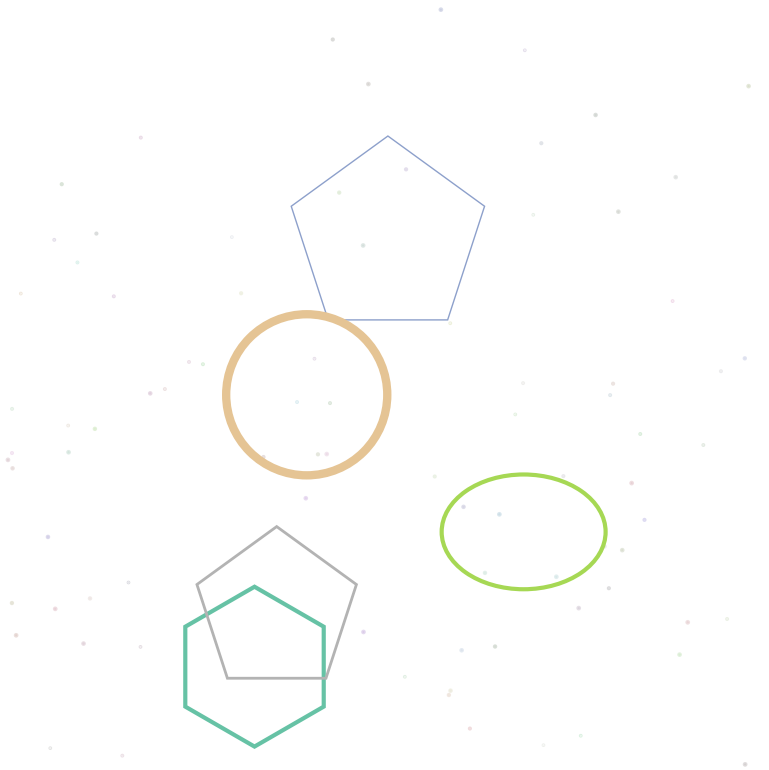[{"shape": "hexagon", "thickness": 1.5, "radius": 0.52, "center": [0.331, 0.134]}, {"shape": "pentagon", "thickness": 0.5, "radius": 0.66, "center": [0.504, 0.691]}, {"shape": "oval", "thickness": 1.5, "radius": 0.53, "center": [0.68, 0.309]}, {"shape": "circle", "thickness": 3, "radius": 0.52, "center": [0.398, 0.487]}, {"shape": "pentagon", "thickness": 1, "radius": 0.54, "center": [0.359, 0.207]}]